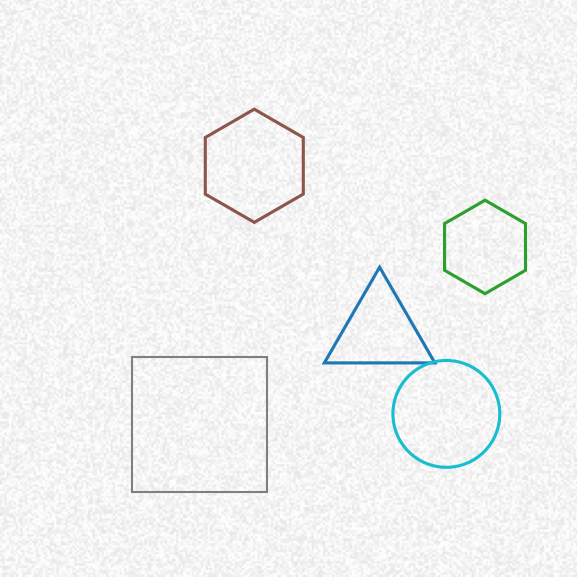[{"shape": "triangle", "thickness": 1.5, "radius": 0.55, "center": [0.657, 0.426]}, {"shape": "hexagon", "thickness": 1.5, "radius": 0.4, "center": [0.84, 0.572]}, {"shape": "hexagon", "thickness": 1.5, "radius": 0.49, "center": [0.44, 0.712]}, {"shape": "square", "thickness": 1, "radius": 0.58, "center": [0.346, 0.264]}, {"shape": "circle", "thickness": 1.5, "radius": 0.46, "center": [0.773, 0.282]}]